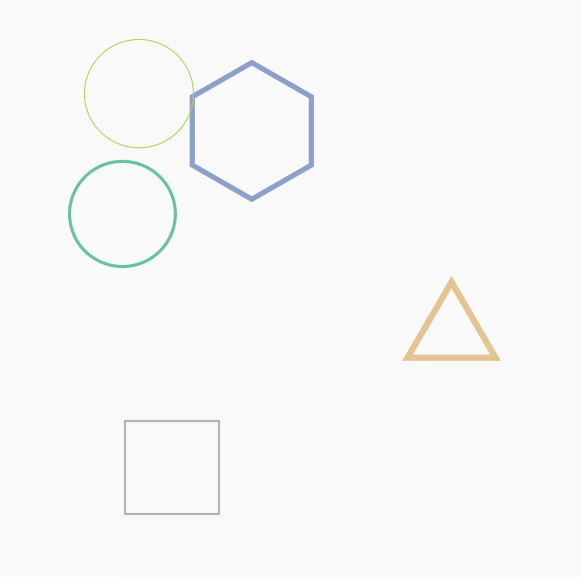[{"shape": "circle", "thickness": 1.5, "radius": 0.46, "center": [0.211, 0.629]}, {"shape": "hexagon", "thickness": 2.5, "radius": 0.59, "center": [0.433, 0.772]}, {"shape": "circle", "thickness": 0.5, "radius": 0.47, "center": [0.239, 0.837]}, {"shape": "triangle", "thickness": 3, "radius": 0.44, "center": [0.777, 0.423]}, {"shape": "square", "thickness": 1, "radius": 0.4, "center": [0.296, 0.19]}]